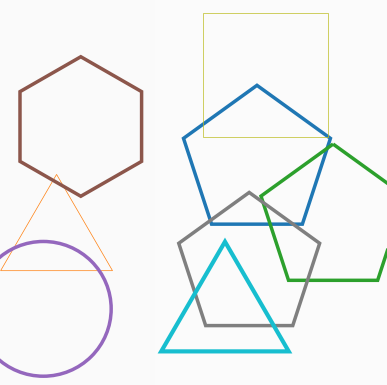[{"shape": "pentagon", "thickness": 2.5, "radius": 1.0, "center": [0.663, 0.579]}, {"shape": "triangle", "thickness": 0.5, "radius": 0.83, "center": [0.146, 0.38]}, {"shape": "pentagon", "thickness": 2.5, "radius": 0.98, "center": [0.86, 0.43]}, {"shape": "circle", "thickness": 2.5, "radius": 0.87, "center": [0.112, 0.198]}, {"shape": "hexagon", "thickness": 2.5, "radius": 0.91, "center": [0.209, 0.671]}, {"shape": "pentagon", "thickness": 2.5, "radius": 0.96, "center": [0.643, 0.309]}, {"shape": "square", "thickness": 0.5, "radius": 0.8, "center": [0.685, 0.806]}, {"shape": "triangle", "thickness": 3, "radius": 0.95, "center": [0.581, 0.182]}]